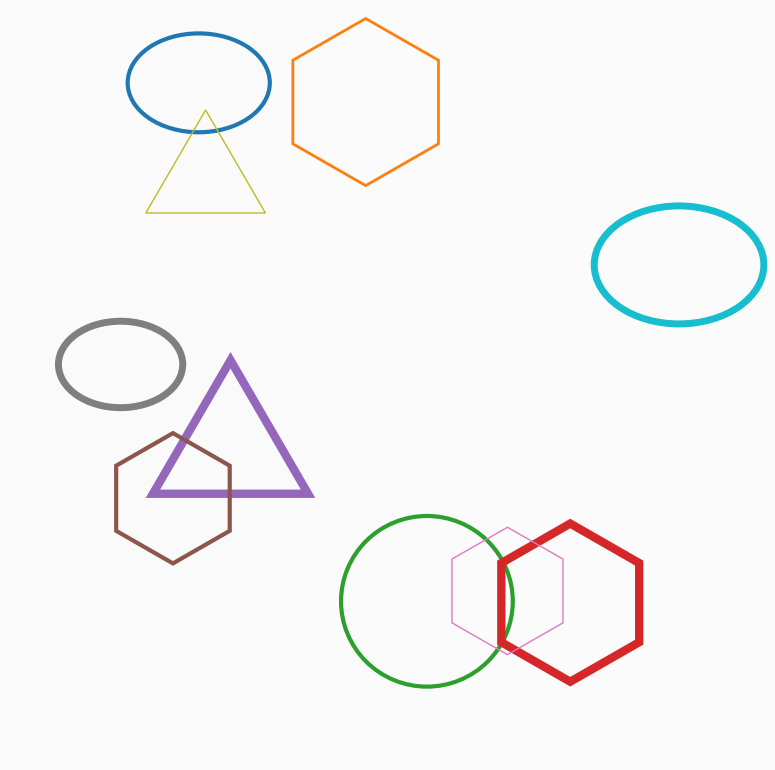[{"shape": "oval", "thickness": 1.5, "radius": 0.46, "center": [0.256, 0.892]}, {"shape": "hexagon", "thickness": 1, "radius": 0.54, "center": [0.472, 0.867]}, {"shape": "circle", "thickness": 1.5, "radius": 0.55, "center": [0.551, 0.219]}, {"shape": "hexagon", "thickness": 3, "radius": 0.51, "center": [0.736, 0.217]}, {"shape": "triangle", "thickness": 3, "radius": 0.58, "center": [0.297, 0.417]}, {"shape": "hexagon", "thickness": 1.5, "radius": 0.42, "center": [0.223, 0.353]}, {"shape": "hexagon", "thickness": 0.5, "radius": 0.41, "center": [0.655, 0.233]}, {"shape": "oval", "thickness": 2.5, "radius": 0.4, "center": [0.156, 0.527]}, {"shape": "triangle", "thickness": 0.5, "radius": 0.45, "center": [0.265, 0.768]}, {"shape": "oval", "thickness": 2.5, "radius": 0.55, "center": [0.876, 0.656]}]